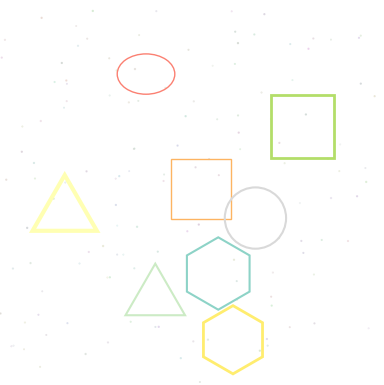[{"shape": "hexagon", "thickness": 1.5, "radius": 0.47, "center": [0.567, 0.29]}, {"shape": "triangle", "thickness": 3, "radius": 0.48, "center": [0.168, 0.449]}, {"shape": "oval", "thickness": 1, "radius": 0.37, "center": [0.379, 0.808]}, {"shape": "square", "thickness": 1, "radius": 0.39, "center": [0.521, 0.509]}, {"shape": "square", "thickness": 2, "radius": 0.41, "center": [0.786, 0.672]}, {"shape": "circle", "thickness": 1.5, "radius": 0.4, "center": [0.663, 0.434]}, {"shape": "triangle", "thickness": 1.5, "radius": 0.45, "center": [0.403, 0.226]}, {"shape": "hexagon", "thickness": 2, "radius": 0.44, "center": [0.605, 0.118]}]